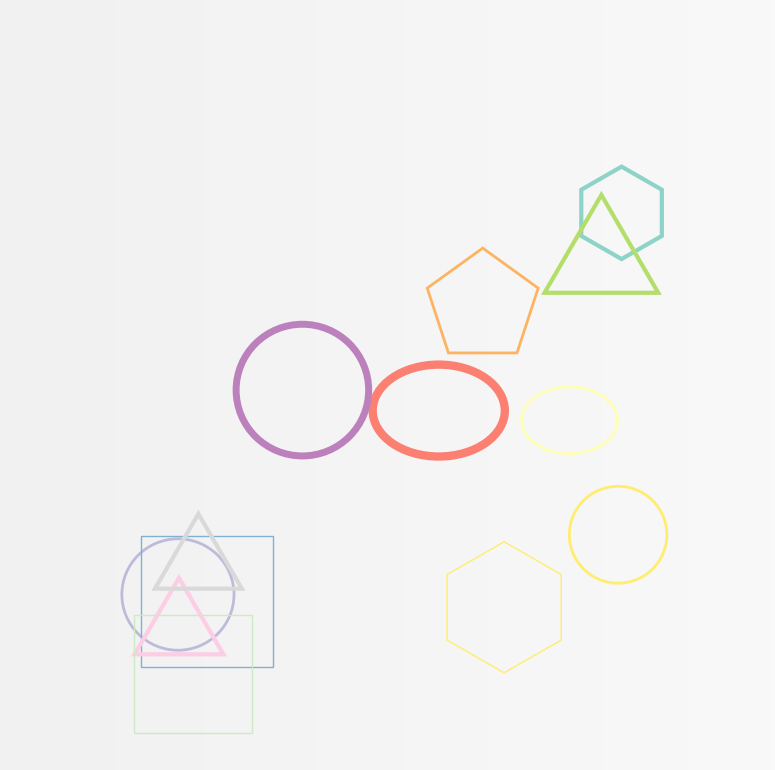[{"shape": "hexagon", "thickness": 1.5, "radius": 0.3, "center": [0.802, 0.724]}, {"shape": "oval", "thickness": 1, "radius": 0.31, "center": [0.735, 0.454]}, {"shape": "circle", "thickness": 1, "radius": 0.36, "center": [0.23, 0.228]}, {"shape": "oval", "thickness": 3, "radius": 0.43, "center": [0.566, 0.467]}, {"shape": "square", "thickness": 0.5, "radius": 0.43, "center": [0.267, 0.219]}, {"shape": "pentagon", "thickness": 1, "radius": 0.38, "center": [0.623, 0.603]}, {"shape": "triangle", "thickness": 1.5, "radius": 0.42, "center": [0.776, 0.662]}, {"shape": "triangle", "thickness": 1.5, "radius": 0.33, "center": [0.231, 0.183]}, {"shape": "triangle", "thickness": 1.5, "radius": 0.32, "center": [0.256, 0.268]}, {"shape": "circle", "thickness": 2.5, "radius": 0.43, "center": [0.39, 0.493]}, {"shape": "square", "thickness": 0.5, "radius": 0.38, "center": [0.249, 0.125]}, {"shape": "circle", "thickness": 1, "radius": 0.31, "center": [0.798, 0.306]}, {"shape": "hexagon", "thickness": 0.5, "radius": 0.43, "center": [0.65, 0.211]}]